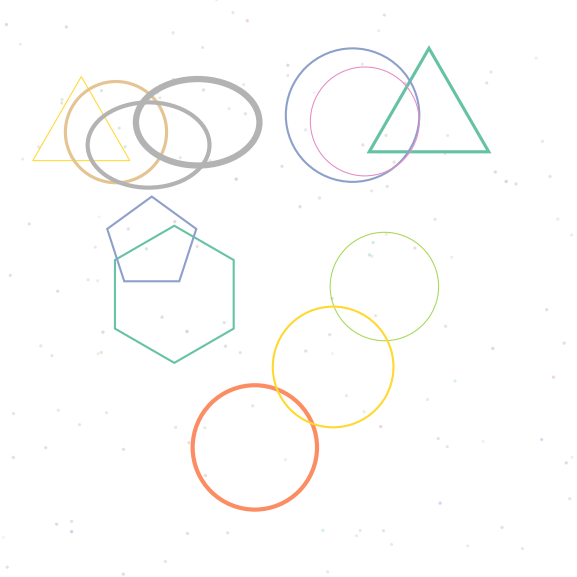[{"shape": "hexagon", "thickness": 1, "radius": 0.59, "center": [0.302, 0.49]}, {"shape": "triangle", "thickness": 1.5, "radius": 0.6, "center": [0.743, 0.796]}, {"shape": "circle", "thickness": 2, "radius": 0.54, "center": [0.441, 0.224]}, {"shape": "circle", "thickness": 1, "radius": 0.58, "center": [0.611, 0.8]}, {"shape": "pentagon", "thickness": 1, "radius": 0.41, "center": [0.263, 0.578]}, {"shape": "circle", "thickness": 0.5, "radius": 0.47, "center": [0.632, 0.789]}, {"shape": "circle", "thickness": 0.5, "radius": 0.47, "center": [0.666, 0.503]}, {"shape": "triangle", "thickness": 0.5, "radius": 0.49, "center": [0.141, 0.769]}, {"shape": "circle", "thickness": 1, "radius": 0.52, "center": [0.577, 0.364]}, {"shape": "circle", "thickness": 1.5, "radius": 0.44, "center": [0.201, 0.77]}, {"shape": "oval", "thickness": 2, "radius": 0.53, "center": [0.257, 0.748]}, {"shape": "oval", "thickness": 3, "radius": 0.53, "center": [0.342, 0.787]}]